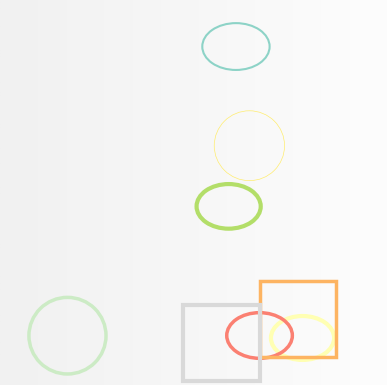[{"shape": "oval", "thickness": 1.5, "radius": 0.43, "center": [0.609, 0.879]}, {"shape": "oval", "thickness": 3, "radius": 0.41, "center": [0.781, 0.122]}, {"shape": "oval", "thickness": 2.5, "radius": 0.42, "center": [0.67, 0.129]}, {"shape": "square", "thickness": 2.5, "radius": 0.49, "center": [0.769, 0.172]}, {"shape": "oval", "thickness": 3, "radius": 0.41, "center": [0.59, 0.464]}, {"shape": "square", "thickness": 3, "radius": 0.5, "center": [0.573, 0.109]}, {"shape": "circle", "thickness": 2.5, "radius": 0.5, "center": [0.174, 0.128]}, {"shape": "circle", "thickness": 0.5, "radius": 0.45, "center": [0.644, 0.622]}]